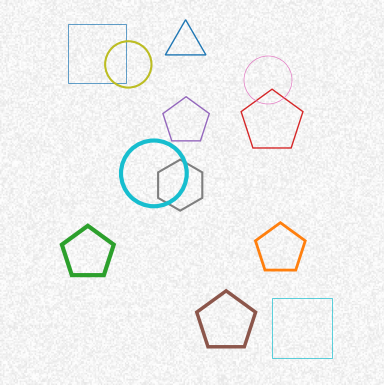[{"shape": "square", "thickness": 0.5, "radius": 0.38, "center": [0.253, 0.861]}, {"shape": "triangle", "thickness": 1, "radius": 0.3, "center": [0.482, 0.888]}, {"shape": "pentagon", "thickness": 2, "radius": 0.34, "center": [0.728, 0.354]}, {"shape": "pentagon", "thickness": 3, "radius": 0.35, "center": [0.228, 0.343]}, {"shape": "pentagon", "thickness": 1, "radius": 0.42, "center": [0.707, 0.684]}, {"shape": "pentagon", "thickness": 1, "radius": 0.32, "center": [0.483, 0.685]}, {"shape": "pentagon", "thickness": 2.5, "radius": 0.4, "center": [0.587, 0.164]}, {"shape": "circle", "thickness": 0.5, "radius": 0.31, "center": [0.696, 0.792]}, {"shape": "hexagon", "thickness": 1.5, "radius": 0.33, "center": [0.468, 0.519]}, {"shape": "circle", "thickness": 1.5, "radius": 0.3, "center": [0.333, 0.833]}, {"shape": "circle", "thickness": 3, "radius": 0.43, "center": [0.4, 0.55]}, {"shape": "square", "thickness": 0.5, "radius": 0.39, "center": [0.784, 0.149]}]